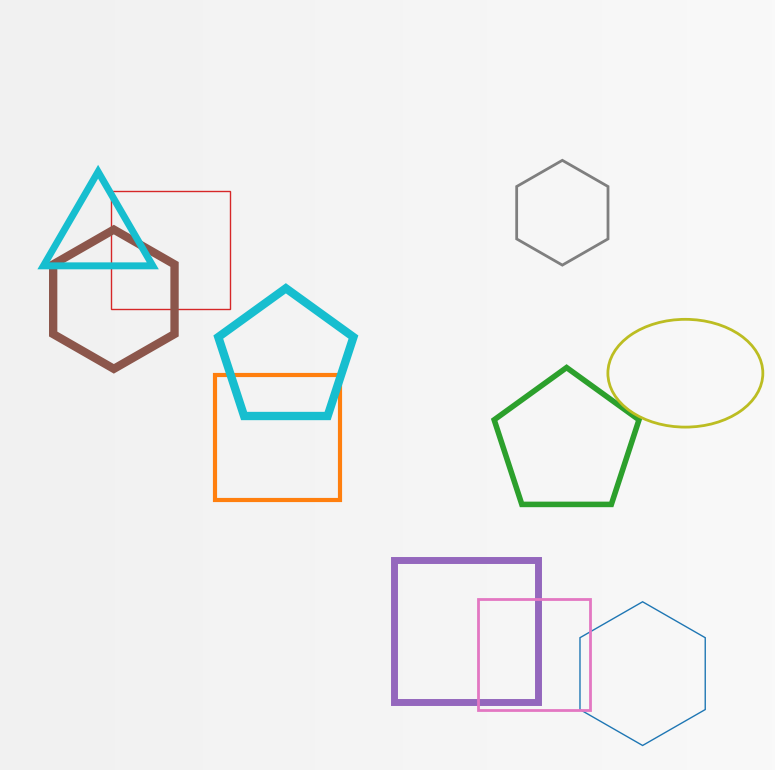[{"shape": "hexagon", "thickness": 0.5, "radius": 0.47, "center": [0.829, 0.125]}, {"shape": "square", "thickness": 1.5, "radius": 0.4, "center": [0.358, 0.432]}, {"shape": "pentagon", "thickness": 2, "radius": 0.49, "center": [0.731, 0.424]}, {"shape": "square", "thickness": 0.5, "radius": 0.38, "center": [0.221, 0.675]}, {"shape": "square", "thickness": 2.5, "radius": 0.46, "center": [0.601, 0.18]}, {"shape": "hexagon", "thickness": 3, "radius": 0.45, "center": [0.147, 0.611]}, {"shape": "square", "thickness": 1, "radius": 0.36, "center": [0.689, 0.15]}, {"shape": "hexagon", "thickness": 1, "radius": 0.34, "center": [0.726, 0.724]}, {"shape": "oval", "thickness": 1, "radius": 0.5, "center": [0.884, 0.515]}, {"shape": "triangle", "thickness": 2.5, "radius": 0.41, "center": [0.127, 0.695]}, {"shape": "pentagon", "thickness": 3, "radius": 0.46, "center": [0.369, 0.534]}]